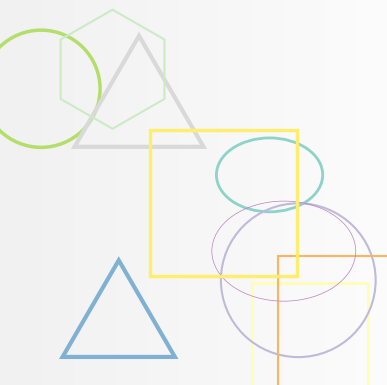[{"shape": "oval", "thickness": 2, "radius": 0.69, "center": [0.696, 0.546]}, {"shape": "square", "thickness": 2, "radius": 0.75, "center": [0.8, 0.114]}, {"shape": "circle", "thickness": 1.5, "radius": 1.0, "center": [0.77, 0.272]}, {"shape": "triangle", "thickness": 3, "radius": 0.84, "center": [0.306, 0.157]}, {"shape": "square", "thickness": 1.5, "radius": 0.89, "center": [0.895, 0.159]}, {"shape": "circle", "thickness": 2.5, "radius": 0.76, "center": [0.106, 0.769]}, {"shape": "triangle", "thickness": 3, "radius": 0.96, "center": [0.359, 0.715]}, {"shape": "oval", "thickness": 0.5, "radius": 0.93, "center": [0.732, 0.348]}, {"shape": "hexagon", "thickness": 1.5, "radius": 0.77, "center": [0.29, 0.82]}, {"shape": "square", "thickness": 2.5, "radius": 0.95, "center": [0.578, 0.473]}]